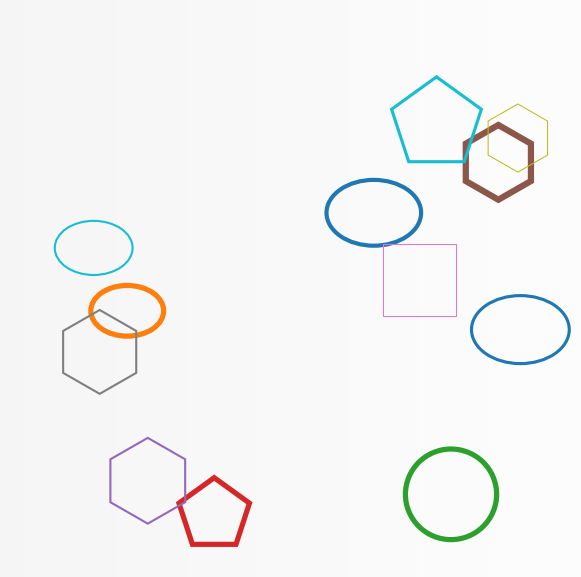[{"shape": "oval", "thickness": 1.5, "radius": 0.42, "center": [0.895, 0.428]}, {"shape": "oval", "thickness": 2, "radius": 0.41, "center": [0.643, 0.631]}, {"shape": "oval", "thickness": 2.5, "radius": 0.31, "center": [0.219, 0.461]}, {"shape": "circle", "thickness": 2.5, "radius": 0.39, "center": [0.776, 0.143]}, {"shape": "pentagon", "thickness": 2.5, "radius": 0.32, "center": [0.369, 0.108]}, {"shape": "hexagon", "thickness": 1, "radius": 0.37, "center": [0.254, 0.167]}, {"shape": "hexagon", "thickness": 3, "radius": 0.32, "center": [0.857, 0.718]}, {"shape": "square", "thickness": 0.5, "radius": 0.31, "center": [0.722, 0.514]}, {"shape": "hexagon", "thickness": 1, "radius": 0.36, "center": [0.172, 0.39]}, {"shape": "hexagon", "thickness": 0.5, "radius": 0.29, "center": [0.891, 0.76]}, {"shape": "pentagon", "thickness": 1.5, "radius": 0.41, "center": [0.751, 0.785]}, {"shape": "oval", "thickness": 1, "radius": 0.33, "center": [0.161, 0.57]}]